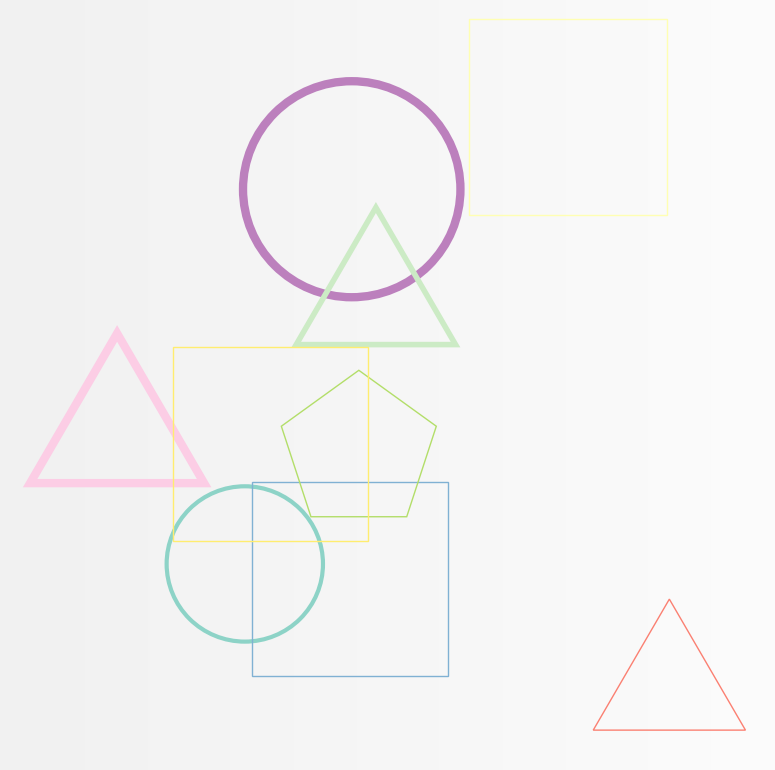[{"shape": "circle", "thickness": 1.5, "radius": 0.5, "center": [0.316, 0.268]}, {"shape": "square", "thickness": 0.5, "radius": 0.64, "center": [0.733, 0.848]}, {"shape": "triangle", "thickness": 0.5, "radius": 0.57, "center": [0.864, 0.108]}, {"shape": "square", "thickness": 0.5, "radius": 0.63, "center": [0.452, 0.248]}, {"shape": "pentagon", "thickness": 0.5, "radius": 0.53, "center": [0.463, 0.414]}, {"shape": "triangle", "thickness": 3, "radius": 0.65, "center": [0.151, 0.437]}, {"shape": "circle", "thickness": 3, "radius": 0.7, "center": [0.454, 0.754]}, {"shape": "triangle", "thickness": 2, "radius": 0.59, "center": [0.485, 0.612]}, {"shape": "square", "thickness": 0.5, "radius": 0.63, "center": [0.349, 0.423]}]